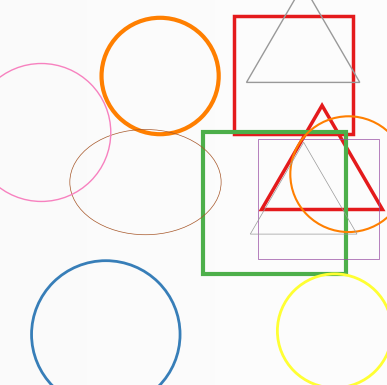[{"shape": "triangle", "thickness": 2.5, "radius": 0.9, "center": [0.831, 0.546]}, {"shape": "square", "thickness": 2.5, "radius": 0.76, "center": [0.757, 0.806]}, {"shape": "circle", "thickness": 2, "radius": 0.96, "center": [0.273, 0.131]}, {"shape": "square", "thickness": 3, "radius": 0.92, "center": [0.709, 0.473]}, {"shape": "square", "thickness": 0.5, "radius": 0.78, "center": [0.822, 0.483]}, {"shape": "circle", "thickness": 1.5, "radius": 0.75, "center": [0.9, 0.548]}, {"shape": "circle", "thickness": 3, "radius": 0.76, "center": [0.413, 0.803]}, {"shape": "circle", "thickness": 2, "radius": 0.74, "center": [0.864, 0.141]}, {"shape": "oval", "thickness": 0.5, "radius": 0.98, "center": [0.375, 0.527]}, {"shape": "circle", "thickness": 1, "radius": 0.9, "center": [0.107, 0.656]}, {"shape": "triangle", "thickness": 0.5, "radius": 0.8, "center": [0.784, 0.471]}, {"shape": "triangle", "thickness": 1, "radius": 0.84, "center": [0.782, 0.87]}]